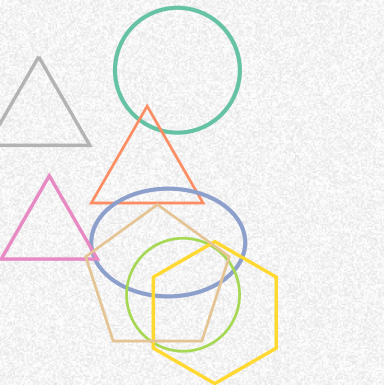[{"shape": "circle", "thickness": 3, "radius": 0.81, "center": [0.461, 0.818]}, {"shape": "triangle", "thickness": 2, "radius": 0.84, "center": [0.382, 0.557]}, {"shape": "oval", "thickness": 3, "radius": 1.0, "center": [0.437, 0.37]}, {"shape": "triangle", "thickness": 2.5, "radius": 0.72, "center": [0.128, 0.399]}, {"shape": "circle", "thickness": 2, "radius": 0.73, "center": [0.476, 0.234]}, {"shape": "hexagon", "thickness": 2.5, "radius": 0.92, "center": [0.558, 0.188]}, {"shape": "pentagon", "thickness": 2, "radius": 0.98, "center": [0.409, 0.273]}, {"shape": "triangle", "thickness": 2.5, "radius": 0.77, "center": [0.1, 0.699]}]